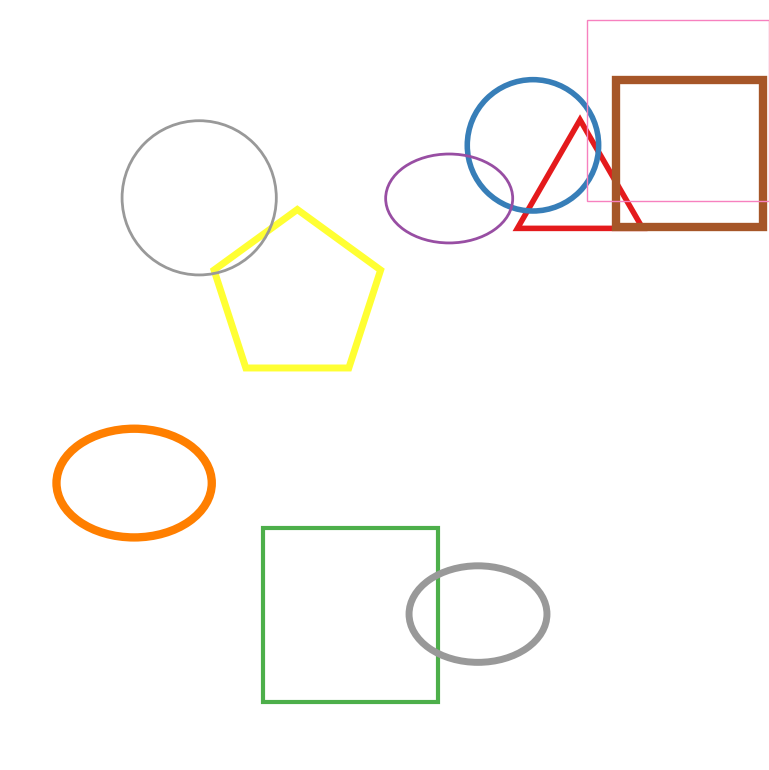[{"shape": "triangle", "thickness": 2, "radius": 0.47, "center": [0.753, 0.75]}, {"shape": "circle", "thickness": 2, "radius": 0.43, "center": [0.692, 0.811]}, {"shape": "square", "thickness": 1.5, "radius": 0.57, "center": [0.455, 0.201]}, {"shape": "oval", "thickness": 1, "radius": 0.41, "center": [0.583, 0.742]}, {"shape": "oval", "thickness": 3, "radius": 0.5, "center": [0.174, 0.373]}, {"shape": "pentagon", "thickness": 2.5, "radius": 0.57, "center": [0.386, 0.614]}, {"shape": "square", "thickness": 3, "radius": 0.48, "center": [0.895, 0.801]}, {"shape": "square", "thickness": 0.5, "radius": 0.59, "center": [0.881, 0.856]}, {"shape": "circle", "thickness": 1, "radius": 0.5, "center": [0.259, 0.743]}, {"shape": "oval", "thickness": 2.5, "radius": 0.45, "center": [0.621, 0.202]}]